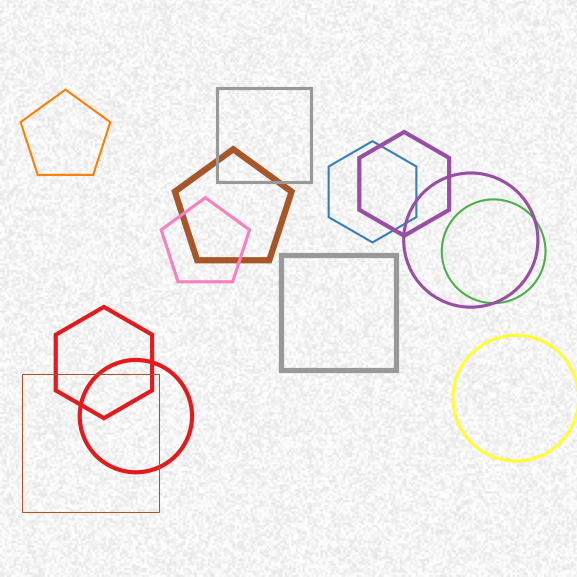[{"shape": "hexagon", "thickness": 2, "radius": 0.48, "center": [0.18, 0.371]}, {"shape": "circle", "thickness": 2, "radius": 0.49, "center": [0.235, 0.279]}, {"shape": "hexagon", "thickness": 1, "radius": 0.44, "center": [0.645, 0.667]}, {"shape": "circle", "thickness": 1, "radius": 0.45, "center": [0.855, 0.564]}, {"shape": "circle", "thickness": 1.5, "radius": 0.58, "center": [0.815, 0.583]}, {"shape": "hexagon", "thickness": 2, "radius": 0.45, "center": [0.7, 0.681]}, {"shape": "pentagon", "thickness": 1, "radius": 0.41, "center": [0.113, 0.762]}, {"shape": "circle", "thickness": 1.5, "radius": 0.54, "center": [0.893, 0.31]}, {"shape": "pentagon", "thickness": 3, "radius": 0.53, "center": [0.404, 0.634]}, {"shape": "square", "thickness": 0.5, "radius": 0.6, "center": [0.157, 0.232]}, {"shape": "pentagon", "thickness": 1.5, "radius": 0.4, "center": [0.356, 0.576]}, {"shape": "square", "thickness": 1.5, "radius": 0.41, "center": [0.457, 0.765]}, {"shape": "square", "thickness": 2.5, "radius": 0.5, "center": [0.587, 0.457]}]